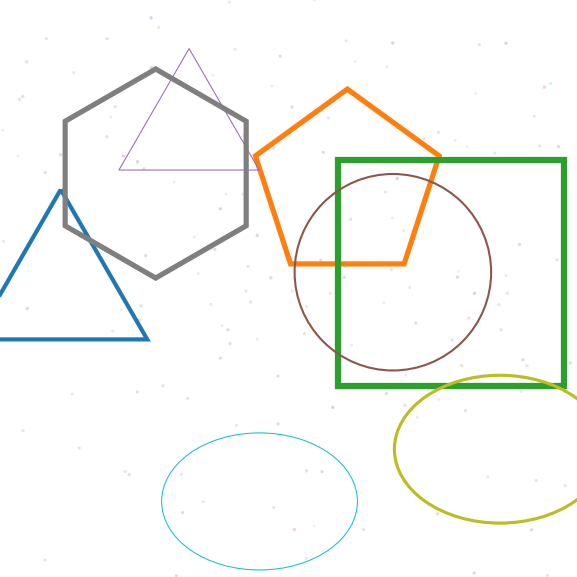[{"shape": "triangle", "thickness": 2, "radius": 0.86, "center": [0.105, 0.498]}, {"shape": "pentagon", "thickness": 2.5, "radius": 0.84, "center": [0.601, 0.678]}, {"shape": "square", "thickness": 3, "radius": 0.98, "center": [0.782, 0.527]}, {"shape": "triangle", "thickness": 0.5, "radius": 0.7, "center": [0.327, 0.775]}, {"shape": "circle", "thickness": 1, "radius": 0.85, "center": [0.68, 0.528]}, {"shape": "hexagon", "thickness": 2.5, "radius": 0.9, "center": [0.27, 0.699]}, {"shape": "oval", "thickness": 1.5, "radius": 0.91, "center": [0.866, 0.221]}, {"shape": "oval", "thickness": 0.5, "radius": 0.85, "center": [0.449, 0.131]}]